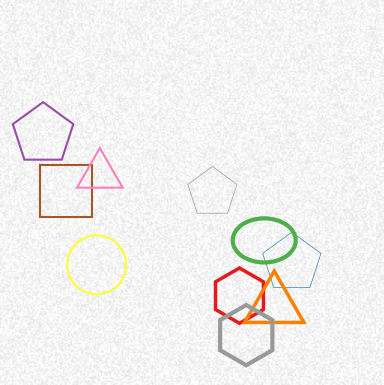[{"shape": "hexagon", "thickness": 2.5, "radius": 0.36, "center": [0.622, 0.232]}, {"shape": "pentagon", "thickness": 0.5, "radius": 0.4, "center": [0.758, 0.317]}, {"shape": "oval", "thickness": 3, "radius": 0.41, "center": [0.686, 0.376]}, {"shape": "pentagon", "thickness": 1.5, "radius": 0.41, "center": [0.112, 0.652]}, {"shape": "triangle", "thickness": 2.5, "radius": 0.44, "center": [0.712, 0.207]}, {"shape": "circle", "thickness": 1.5, "radius": 0.38, "center": [0.251, 0.312]}, {"shape": "square", "thickness": 1.5, "radius": 0.34, "center": [0.172, 0.505]}, {"shape": "triangle", "thickness": 1.5, "radius": 0.34, "center": [0.259, 0.547]}, {"shape": "hexagon", "thickness": 3, "radius": 0.39, "center": [0.64, 0.13]}, {"shape": "pentagon", "thickness": 0.5, "radius": 0.34, "center": [0.552, 0.5]}]